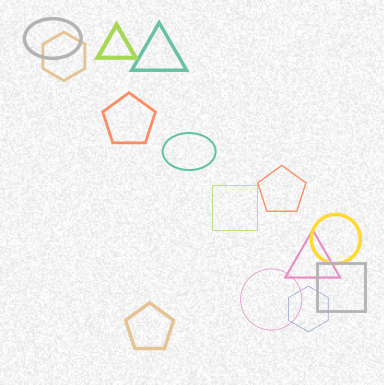[{"shape": "triangle", "thickness": 2.5, "radius": 0.41, "center": [0.413, 0.859]}, {"shape": "oval", "thickness": 1.5, "radius": 0.34, "center": [0.491, 0.606]}, {"shape": "pentagon", "thickness": 2, "radius": 0.36, "center": [0.335, 0.687]}, {"shape": "pentagon", "thickness": 1, "radius": 0.33, "center": [0.732, 0.505]}, {"shape": "hexagon", "thickness": 0.5, "radius": 0.3, "center": [0.801, 0.197]}, {"shape": "circle", "thickness": 0.5, "radius": 0.4, "center": [0.705, 0.222]}, {"shape": "triangle", "thickness": 1.5, "radius": 0.41, "center": [0.812, 0.32]}, {"shape": "triangle", "thickness": 3, "radius": 0.29, "center": [0.303, 0.879]}, {"shape": "square", "thickness": 0.5, "radius": 0.29, "center": [0.61, 0.462]}, {"shape": "circle", "thickness": 2.5, "radius": 0.32, "center": [0.872, 0.379]}, {"shape": "pentagon", "thickness": 2.5, "radius": 0.33, "center": [0.389, 0.148]}, {"shape": "hexagon", "thickness": 2, "radius": 0.32, "center": [0.166, 0.854]}, {"shape": "oval", "thickness": 2.5, "radius": 0.37, "center": [0.137, 0.9]}, {"shape": "square", "thickness": 2, "radius": 0.31, "center": [0.887, 0.255]}]